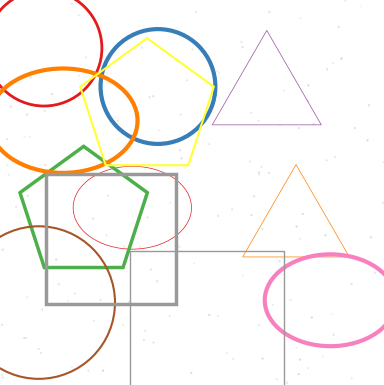[{"shape": "oval", "thickness": 0.5, "radius": 0.77, "center": [0.344, 0.46]}, {"shape": "circle", "thickness": 2, "radius": 0.75, "center": [0.114, 0.875]}, {"shape": "circle", "thickness": 3, "radius": 0.75, "center": [0.41, 0.775]}, {"shape": "pentagon", "thickness": 2.5, "radius": 0.87, "center": [0.217, 0.446]}, {"shape": "triangle", "thickness": 0.5, "radius": 0.82, "center": [0.693, 0.758]}, {"shape": "triangle", "thickness": 0.5, "radius": 0.8, "center": [0.769, 0.413]}, {"shape": "oval", "thickness": 3, "radius": 0.97, "center": [0.164, 0.687]}, {"shape": "pentagon", "thickness": 1.5, "radius": 0.91, "center": [0.382, 0.718]}, {"shape": "circle", "thickness": 1.5, "radius": 0.99, "center": [0.101, 0.214]}, {"shape": "oval", "thickness": 3, "radius": 0.85, "center": [0.858, 0.22]}, {"shape": "square", "thickness": 2.5, "radius": 0.84, "center": [0.288, 0.379]}, {"shape": "square", "thickness": 1, "radius": 1.0, "center": [0.538, 0.149]}]